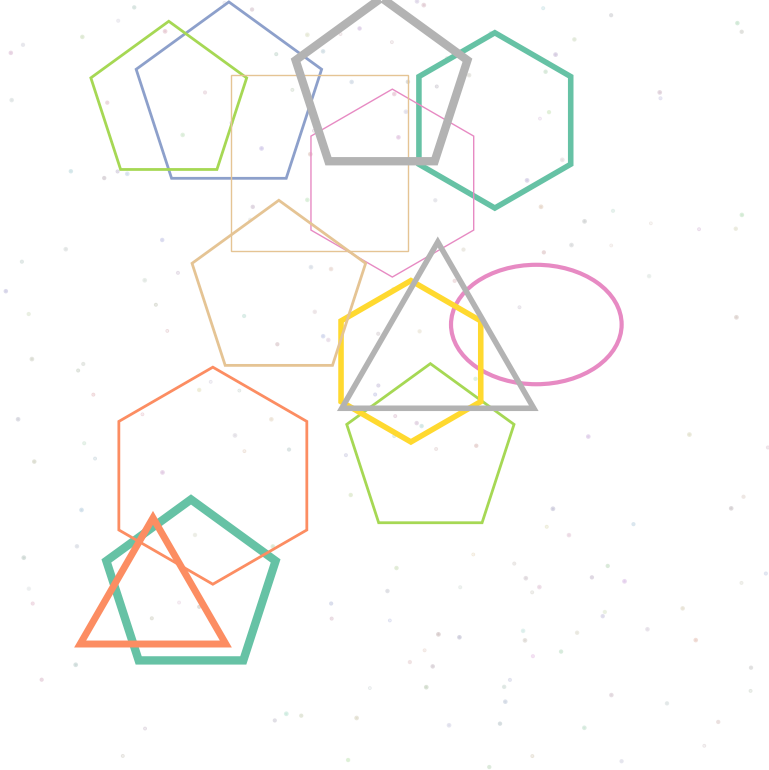[{"shape": "hexagon", "thickness": 2, "radius": 0.57, "center": [0.643, 0.844]}, {"shape": "pentagon", "thickness": 3, "radius": 0.58, "center": [0.248, 0.236]}, {"shape": "hexagon", "thickness": 1, "radius": 0.7, "center": [0.276, 0.382]}, {"shape": "triangle", "thickness": 2.5, "radius": 0.55, "center": [0.199, 0.218]}, {"shape": "pentagon", "thickness": 1, "radius": 0.63, "center": [0.297, 0.871]}, {"shape": "hexagon", "thickness": 0.5, "radius": 0.61, "center": [0.51, 0.762]}, {"shape": "oval", "thickness": 1.5, "radius": 0.55, "center": [0.697, 0.579]}, {"shape": "pentagon", "thickness": 1, "radius": 0.53, "center": [0.219, 0.866]}, {"shape": "pentagon", "thickness": 1, "radius": 0.57, "center": [0.559, 0.414]}, {"shape": "hexagon", "thickness": 2, "radius": 0.52, "center": [0.534, 0.531]}, {"shape": "pentagon", "thickness": 1, "radius": 0.59, "center": [0.362, 0.621]}, {"shape": "square", "thickness": 0.5, "radius": 0.57, "center": [0.415, 0.788]}, {"shape": "triangle", "thickness": 2, "radius": 0.72, "center": [0.569, 0.542]}, {"shape": "pentagon", "thickness": 3, "radius": 0.59, "center": [0.496, 0.886]}]